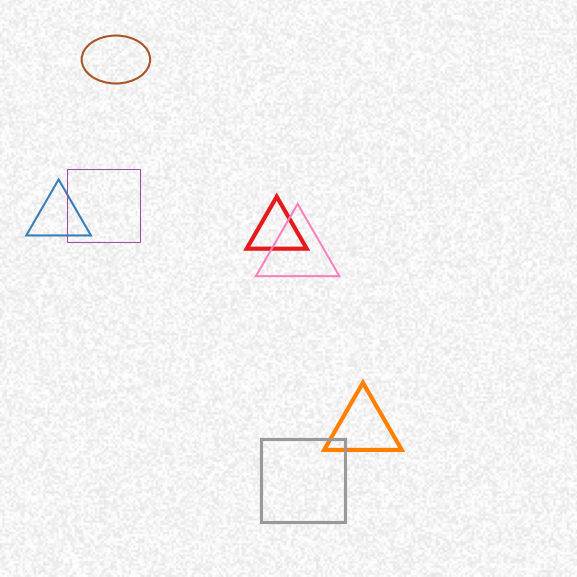[{"shape": "triangle", "thickness": 2, "radius": 0.3, "center": [0.479, 0.599]}, {"shape": "triangle", "thickness": 1, "radius": 0.32, "center": [0.101, 0.624]}, {"shape": "square", "thickness": 0.5, "radius": 0.32, "center": [0.179, 0.643]}, {"shape": "triangle", "thickness": 2, "radius": 0.39, "center": [0.628, 0.259]}, {"shape": "oval", "thickness": 1, "radius": 0.3, "center": [0.201, 0.896]}, {"shape": "triangle", "thickness": 1, "radius": 0.42, "center": [0.515, 0.563]}, {"shape": "square", "thickness": 1.5, "radius": 0.36, "center": [0.525, 0.167]}]